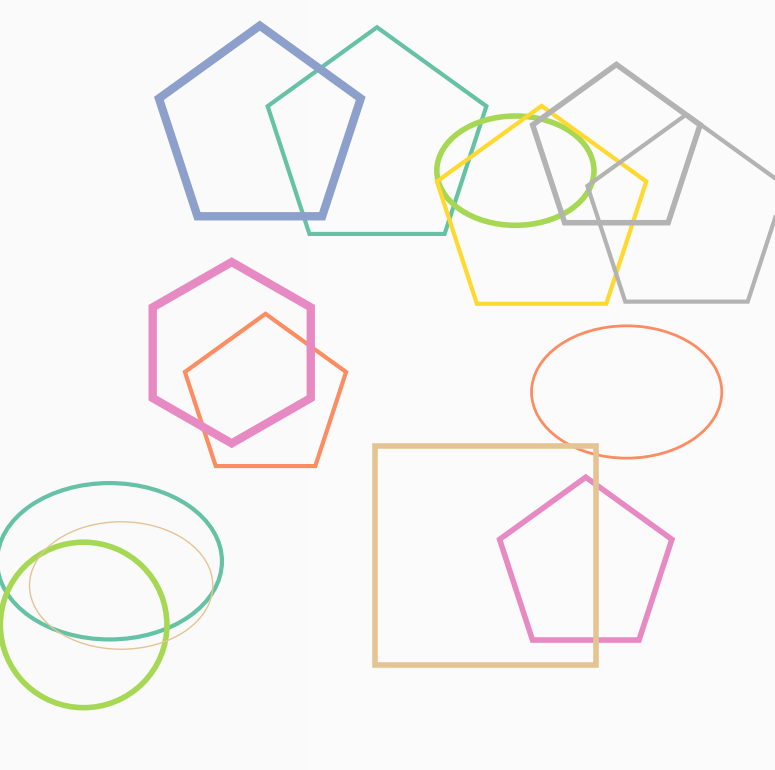[{"shape": "oval", "thickness": 1.5, "radius": 0.73, "center": [0.141, 0.271]}, {"shape": "pentagon", "thickness": 1.5, "radius": 0.74, "center": [0.486, 0.816]}, {"shape": "oval", "thickness": 1, "radius": 0.61, "center": [0.809, 0.491]}, {"shape": "pentagon", "thickness": 1.5, "radius": 0.55, "center": [0.343, 0.483]}, {"shape": "pentagon", "thickness": 3, "radius": 0.68, "center": [0.335, 0.83]}, {"shape": "pentagon", "thickness": 2, "radius": 0.58, "center": [0.756, 0.263]}, {"shape": "hexagon", "thickness": 3, "radius": 0.59, "center": [0.299, 0.542]}, {"shape": "circle", "thickness": 2, "radius": 0.54, "center": [0.108, 0.188]}, {"shape": "oval", "thickness": 2, "radius": 0.51, "center": [0.665, 0.778]}, {"shape": "pentagon", "thickness": 1.5, "radius": 0.71, "center": [0.699, 0.72]}, {"shape": "oval", "thickness": 0.5, "radius": 0.59, "center": [0.156, 0.24]}, {"shape": "square", "thickness": 2, "radius": 0.71, "center": [0.626, 0.279]}, {"shape": "pentagon", "thickness": 2, "radius": 0.57, "center": [0.795, 0.803]}, {"shape": "pentagon", "thickness": 1.5, "radius": 0.67, "center": [0.886, 0.717]}]